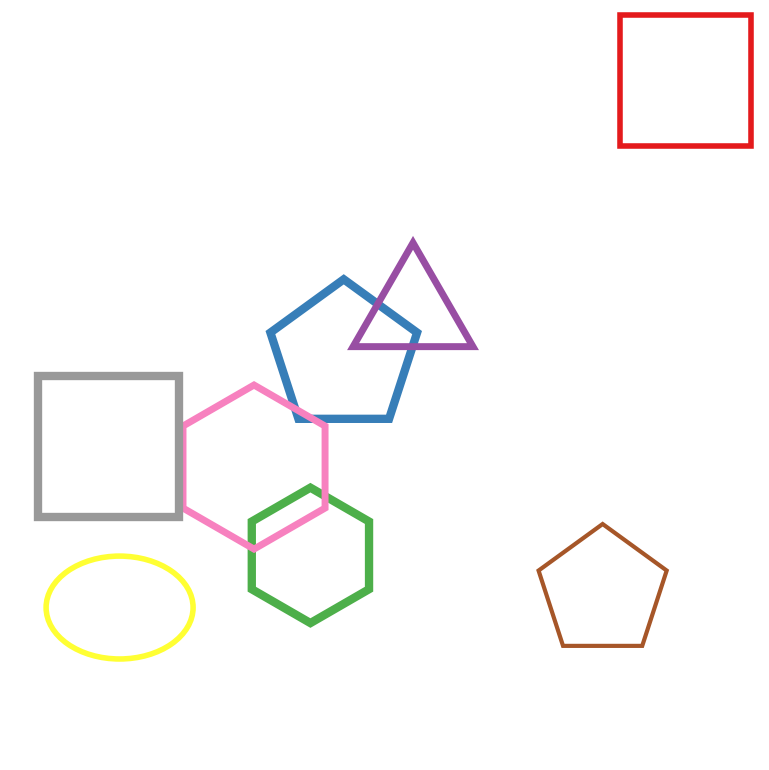[{"shape": "square", "thickness": 2, "radius": 0.42, "center": [0.89, 0.895]}, {"shape": "pentagon", "thickness": 3, "radius": 0.5, "center": [0.446, 0.537]}, {"shape": "hexagon", "thickness": 3, "radius": 0.44, "center": [0.403, 0.279]}, {"shape": "triangle", "thickness": 2.5, "radius": 0.45, "center": [0.536, 0.595]}, {"shape": "oval", "thickness": 2, "radius": 0.48, "center": [0.155, 0.211]}, {"shape": "pentagon", "thickness": 1.5, "radius": 0.44, "center": [0.783, 0.232]}, {"shape": "hexagon", "thickness": 2.5, "radius": 0.53, "center": [0.33, 0.393]}, {"shape": "square", "thickness": 3, "radius": 0.46, "center": [0.141, 0.42]}]